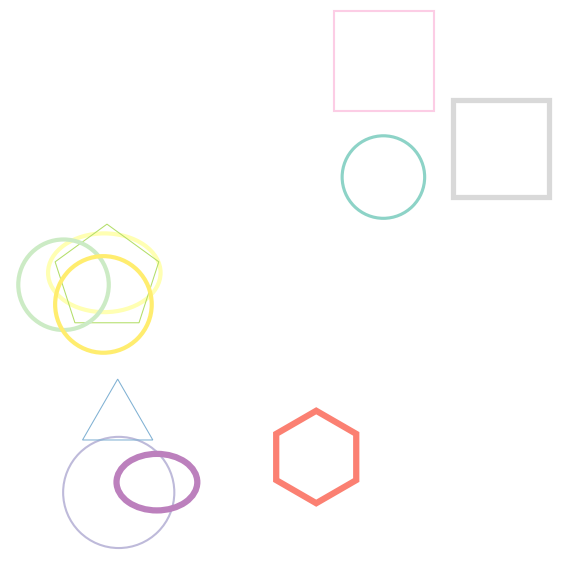[{"shape": "circle", "thickness": 1.5, "radius": 0.36, "center": [0.664, 0.693]}, {"shape": "oval", "thickness": 2, "radius": 0.49, "center": [0.181, 0.527]}, {"shape": "circle", "thickness": 1, "radius": 0.48, "center": [0.206, 0.146]}, {"shape": "hexagon", "thickness": 3, "radius": 0.4, "center": [0.548, 0.208]}, {"shape": "triangle", "thickness": 0.5, "radius": 0.35, "center": [0.204, 0.272]}, {"shape": "pentagon", "thickness": 0.5, "radius": 0.47, "center": [0.185, 0.517]}, {"shape": "square", "thickness": 1, "radius": 0.43, "center": [0.664, 0.894]}, {"shape": "square", "thickness": 2.5, "radius": 0.42, "center": [0.867, 0.741]}, {"shape": "oval", "thickness": 3, "radius": 0.35, "center": [0.272, 0.164]}, {"shape": "circle", "thickness": 2, "radius": 0.39, "center": [0.11, 0.506]}, {"shape": "circle", "thickness": 2, "radius": 0.42, "center": [0.179, 0.472]}]